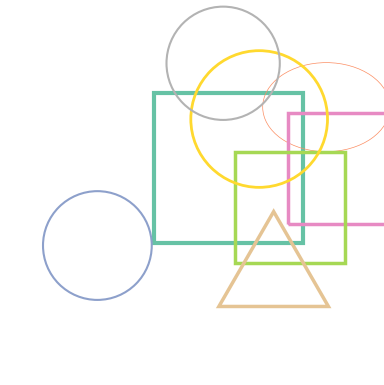[{"shape": "square", "thickness": 3, "radius": 0.97, "center": [0.593, 0.564]}, {"shape": "oval", "thickness": 0.5, "radius": 0.83, "center": [0.847, 0.722]}, {"shape": "circle", "thickness": 1.5, "radius": 0.71, "center": [0.253, 0.362]}, {"shape": "square", "thickness": 2.5, "radius": 0.72, "center": [0.892, 0.561]}, {"shape": "square", "thickness": 2.5, "radius": 0.72, "center": [0.753, 0.461]}, {"shape": "circle", "thickness": 2, "radius": 0.89, "center": [0.673, 0.691]}, {"shape": "triangle", "thickness": 2.5, "radius": 0.82, "center": [0.711, 0.286]}, {"shape": "circle", "thickness": 1.5, "radius": 0.74, "center": [0.58, 0.836]}]